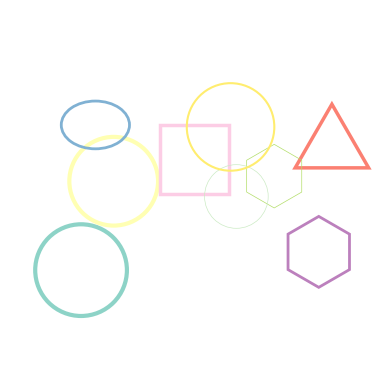[{"shape": "circle", "thickness": 3, "radius": 0.6, "center": [0.211, 0.298]}, {"shape": "circle", "thickness": 3, "radius": 0.58, "center": [0.295, 0.529]}, {"shape": "triangle", "thickness": 2.5, "radius": 0.55, "center": [0.862, 0.619]}, {"shape": "oval", "thickness": 2, "radius": 0.44, "center": [0.248, 0.675]}, {"shape": "hexagon", "thickness": 0.5, "radius": 0.41, "center": [0.712, 0.542]}, {"shape": "square", "thickness": 2.5, "radius": 0.45, "center": [0.505, 0.586]}, {"shape": "hexagon", "thickness": 2, "radius": 0.46, "center": [0.828, 0.346]}, {"shape": "circle", "thickness": 0.5, "radius": 0.41, "center": [0.614, 0.49]}, {"shape": "circle", "thickness": 1.5, "radius": 0.57, "center": [0.599, 0.67]}]